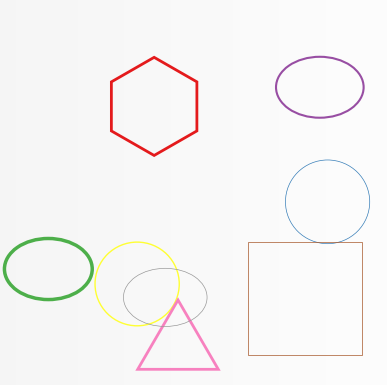[{"shape": "hexagon", "thickness": 2, "radius": 0.64, "center": [0.398, 0.724]}, {"shape": "circle", "thickness": 0.5, "radius": 0.54, "center": [0.845, 0.476]}, {"shape": "oval", "thickness": 2.5, "radius": 0.57, "center": [0.125, 0.301]}, {"shape": "oval", "thickness": 1.5, "radius": 0.57, "center": [0.825, 0.773]}, {"shape": "circle", "thickness": 1, "radius": 0.54, "center": [0.354, 0.262]}, {"shape": "square", "thickness": 0.5, "radius": 0.74, "center": [0.787, 0.225]}, {"shape": "triangle", "thickness": 2, "radius": 0.6, "center": [0.459, 0.101]}, {"shape": "oval", "thickness": 0.5, "radius": 0.54, "center": [0.426, 0.228]}]